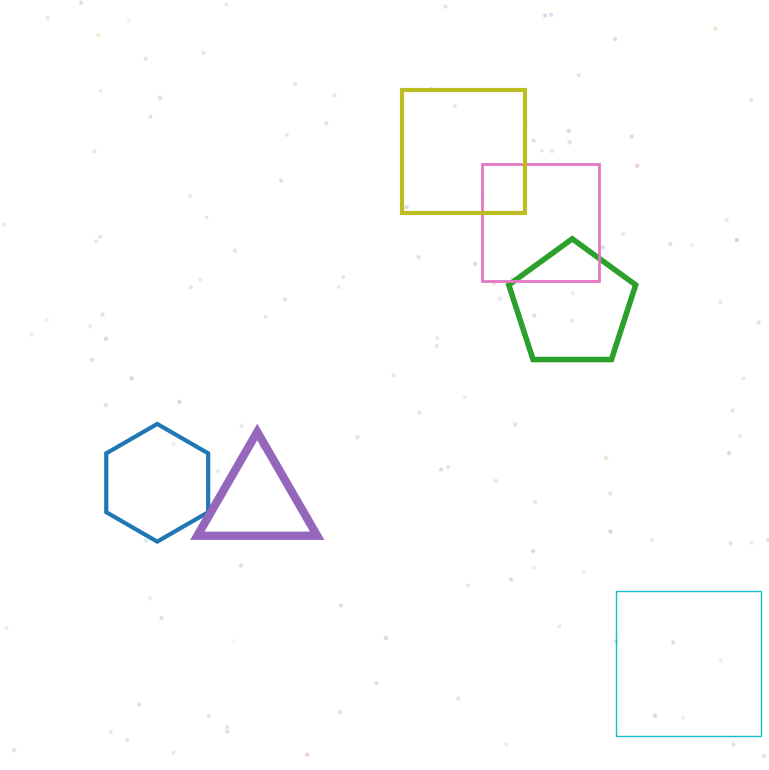[{"shape": "hexagon", "thickness": 1.5, "radius": 0.38, "center": [0.204, 0.373]}, {"shape": "pentagon", "thickness": 2, "radius": 0.43, "center": [0.743, 0.603]}, {"shape": "triangle", "thickness": 3, "radius": 0.45, "center": [0.334, 0.349]}, {"shape": "square", "thickness": 1, "radius": 0.38, "center": [0.702, 0.711]}, {"shape": "square", "thickness": 1.5, "radius": 0.4, "center": [0.602, 0.803]}, {"shape": "square", "thickness": 0.5, "radius": 0.47, "center": [0.894, 0.138]}]